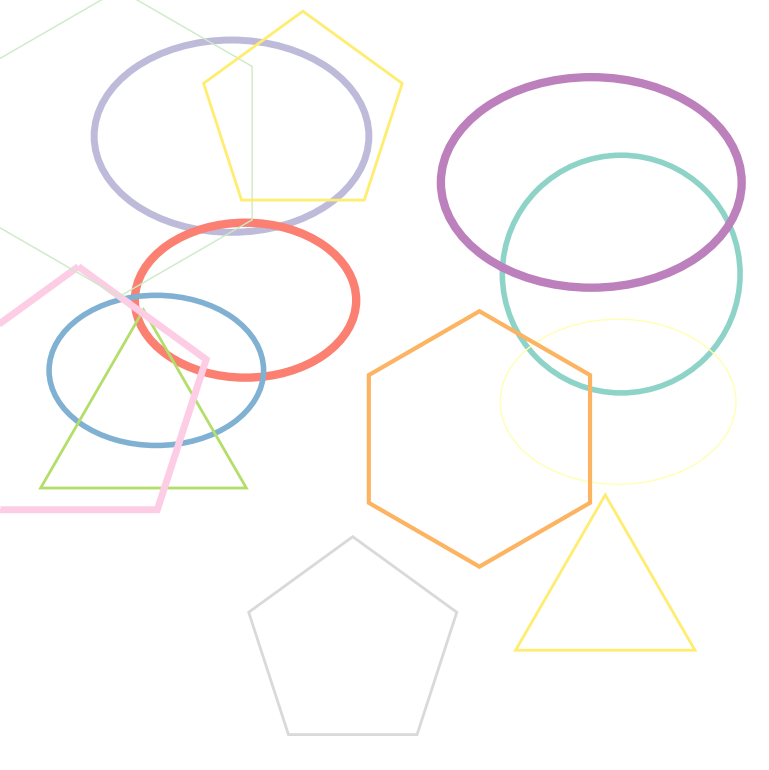[{"shape": "circle", "thickness": 2, "radius": 0.77, "center": [0.807, 0.644]}, {"shape": "oval", "thickness": 0.5, "radius": 0.77, "center": [0.803, 0.478]}, {"shape": "oval", "thickness": 2.5, "radius": 0.89, "center": [0.301, 0.823]}, {"shape": "oval", "thickness": 3, "radius": 0.72, "center": [0.319, 0.61]}, {"shape": "oval", "thickness": 2, "radius": 0.7, "center": [0.203, 0.519]}, {"shape": "hexagon", "thickness": 1.5, "radius": 0.83, "center": [0.623, 0.43]}, {"shape": "triangle", "thickness": 1, "radius": 0.77, "center": [0.186, 0.443]}, {"shape": "pentagon", "thickness": 2.5, "radius": 0.87, "center": [0.102, 0.479]}, {"shape": "pentagon", "thickness": 1, "radius": 0.71, "center": [0.458, 0.161]}, {"shape": "oval", "thickness": 3, "radius": 0.98, "center": [0.768, 0.763]}, {"shape": "hexagon", "thickness": 0.5, "radius": 1.0, "center": [0.155, 0.814]}, {"shape": "pentagon", "thickness": 1, "radius": 0.68, "center": [0.393, 0.85]}, {"shape": "triangle", "thickness": 1, "radius": 0.67, "center": [0.786, 0.223]}]